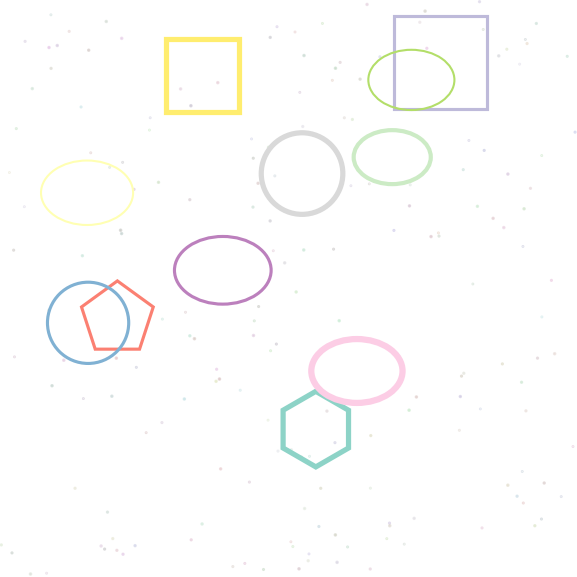[{"shape": "hexagon", "thickness": 2.5, "radius": 0.33, "center": [0.547, 0.256]}, {"shape": "oval", "thickness": 1, "radius": 0.4, "center": [0.151, 0.665]}, {"shape": "square", "thickness": 1.5, "radius": 0.4, "center": [0.762, 0.891]}, {"shape": "pentagon", "thickness": 1.5, "radius": 0.33, "center": [0.203, 0.447]}, {"shape": "circle", "thickness": 1.5, "radius": 0.35, "center": [0.153, 0.44]}, {"shape": "oval", "thickness": 1, "radius": 0.37, "center": [0.712, 0.861]}, {"shape": "oval", "thickness": 3, "radius": 0.4, "center": [0.618, 0.357]}, {"shape": "circle", "thickness": 2.5, "radius": 0.35, "center": [0.523, 0.699]}, {"shape": "oval", "thickness": 1.5, "radius": 0.42, "center": [0.386, 0.531]}, {"shape": "oval", "thickness": 2, "radius": 0.33, "center": [0.679, 0.727]}, {"shape": "square", "thickness": 2.5, "radius": 0.32, "center": [0.35, 0.868]}]